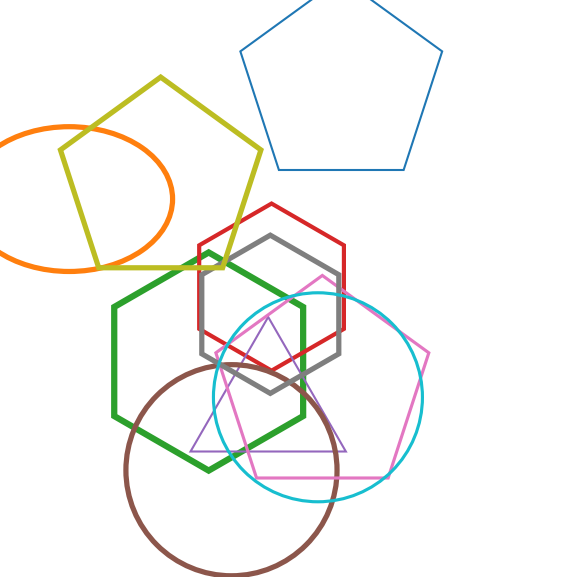[{"shape": "pentagon", "thickness": 1, "radius": 0.92, "center": [0.591, 0.853]}, {"shape": "oval", "thickness": 2.5, "radius": 0.9, "center": [0.12, 0.654]}, {"shape": "hexagon", "thickness": 3, "radius": 0.94, "center": [0.361, 0.373]}, {"shape": "hexagon", "thickness": 2, "radius": 0.72, "center": [0.47, 0.502]}, {"shape": "triangle", "thickness": 1, "radius": 0.78, "center": [0.464, 0.295]}, {"shape": "circle", "thickness": 2.5, "radius": 0.91, "center": [0.401, 0.185]}, {"shape": "pentagon", "thickness": 1.5, "radius": 0.97, "center": [0.558, 0.328]}, {"shape": "hexagon", "thickness": 2.5, "radius": 0.68, "center": [0.468, 0.455]}, {"shape": "pentagon", "thickness": 2.5, "radius": 0.91, "center": [0.278, 0.683]}, {"shape": "circle", "thickness": 1.5, "radius": 0.9, "center": [0.551, 0.311]}]